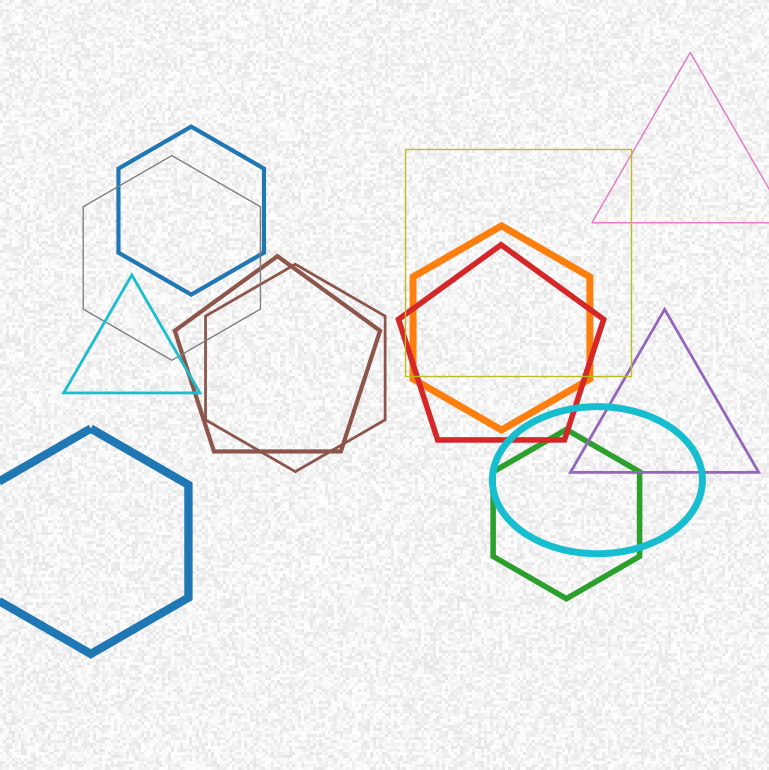[{"shape": "hexagon", "thickness": 1.5, "radius": 0.55, "center": [0.248, 0.726]}, {"shape": "hexagon", "thickness": 3, "radius": 0.73, "center": [0.118, 0.297]}, {"shape": "hexagon", "thickness": 2.5, "radius": 0.66, "center": [0.651, 0.574]}, {"shape": "hexagon", "thickness": 2, "radius": 0.55, "center": [0.736, 0.332]}, {"shape": "pentagon", "thickness": 2, "radius": 0.7, "center": [0.651, 0.542]}, {"shape": "triangle", "thickness": 1, "radius": 0.71, "center": [0.863, 0.457]}, {"shape": "pentagon", "thickness": 1.5, "radius": 0.7, "center": [0.36, 0.527]}, {"shape": "hexagon", "thickness": 1, "radius": 0.67, "center": [0.384, 0.522]}, {"shape": "triangle", "thickness": 0.5, "radius": 0.74, "center": [0.896, 0.784]}, {"shape": "hexagon", "thickness": 0.5, "radius": 0.66, "center": [0.223, 0.665]}, {"shape": "square", "thickness": 0.5, "radius": 0.73, "center": [0.673, 0.659]}, {"shape": "triangle", "thickness": 1, "radius": 0.51, "center": [0.171, 0.541]}, {"shape": "oval", "thickness": 2.5, "radius": 0.68, "center": [0.776, 0.376]}]